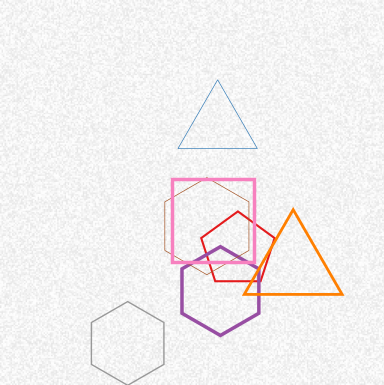[{"shape": "pentagon", "thickness": 1.5, "radius": 0.5, "center": [0.618, 0.351]}, {"shape": "triangle", "thickness": 0.5, "radius": 0.6, "center": [0.565, 0.674]}, {"shape": "hexagon", "thickness": 2.5, "radius": 0.58, "center": [0.572, 0.244]}, {"shape": "triangle", "thickness": 2, "radius": 0.73, "center": [0.762, 0.309]}, {"shape": "hexagon", "thickness": 0.5, "radius": 0.63, "center": [0.537, 0.413]}, {"shape": "square", "thickness": 2.5, "radius": 0.54, "center": [0.553, 0.427]}, {"shape": "hexagon", "thickness": 1, "radius": 0.54, "center": [0.332, 0.108]}]